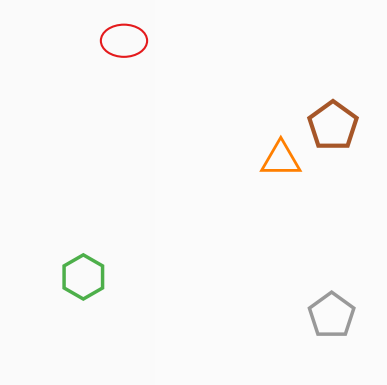[{"shape": "oval", "thickness": 1.5, "radius": 0.3, "center": [0.32, 0.894]}, {"shape": "hexagon", "thickness": 2.5, "radius": 0.29, "center": [0.215, 0.281]}, {"shape": "triangle", "thickness": 2, "radius": 0.29, "center": [0.725, 0.586]}, {"shape": "pentagon", "thickness": 3, "radius": 0.32, "center": [0.859, 0.674]}, {"shape": "pentagon", "thickness": 2.5, "radius": 0.3, "center": [0.856, 0.181]}]